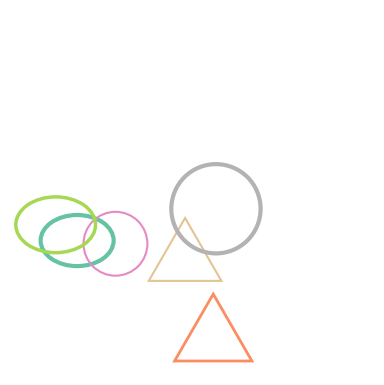[{"shape": "oval", "thickness": 3, "radius": 0.47, "center": [0.2, 0.375]}, {"shape": "triangle", "thickness": 2, "radius": 0.58, "center": [0.554, 0.12]}, {"shape": "circle", "thickness": 1.5, "radius": 0.41, "center": [0.3, 0.367]}, {"shape": "oval", "thickness": 2.5, "radius": 0.52, "center": [0.145, 0.416]}, {"shape": "triangle", "thickness": 1.5, "radius": 0.54, "center": [0.481, 0.325]}, {"shape": "circle", "thickness": 3, "radius": 0.58, "center": [0.561, 0.458]}]